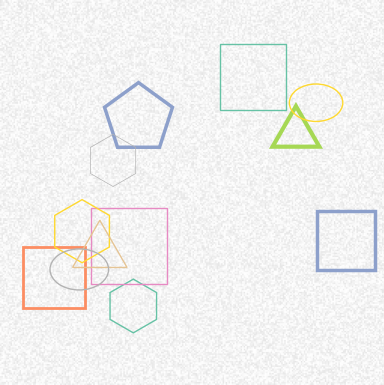[{"shape": "square", "thickness": 1, "radius": 0.43, "center": [0.657, 0.799]}, {"shape": "hexagon", "thickness": 1, "radius": 0.35, "center": [0.346, 0.205]}, {"shape": "square", "thickness": 2, "radius": 0.4, "center": [0.14, 0.279]}, {"shape": "square", "thickness": 2.5, "radius": 0.38, "center": [0.899, 0.376]}, {"shape": "pentagon", "thickness": 2.5, "radius": 0.46, "center": [0.36, 0.693]}, {"shape": "square", "thickness": 1, "radius": 0.49, "center": [0.335, 0.36]}, {"shape": "triangle", "thickness": 3, "radius": 0.35, "center": [0.769, 0.654]}, {"shape": "hexagon", "thickness": 1, "radius": 0.41, "center": [0.213, 0.4]}, {"shape": "oval", "thickness": 1, "radius": 0.35, "center": [0.821, 0.733]}, {"shape": "triangle", "thickness": 1, "radius": 0.41, "center": [0.259, 0.346]}, {"shape": "oval", "thickness": 1, "radius": 0.38, "center": [0.206, 0.3]}, {"shape": "hexagon", "thickness": 0.5, "radius": 0.34, "center": [0.294, 0.583]}]